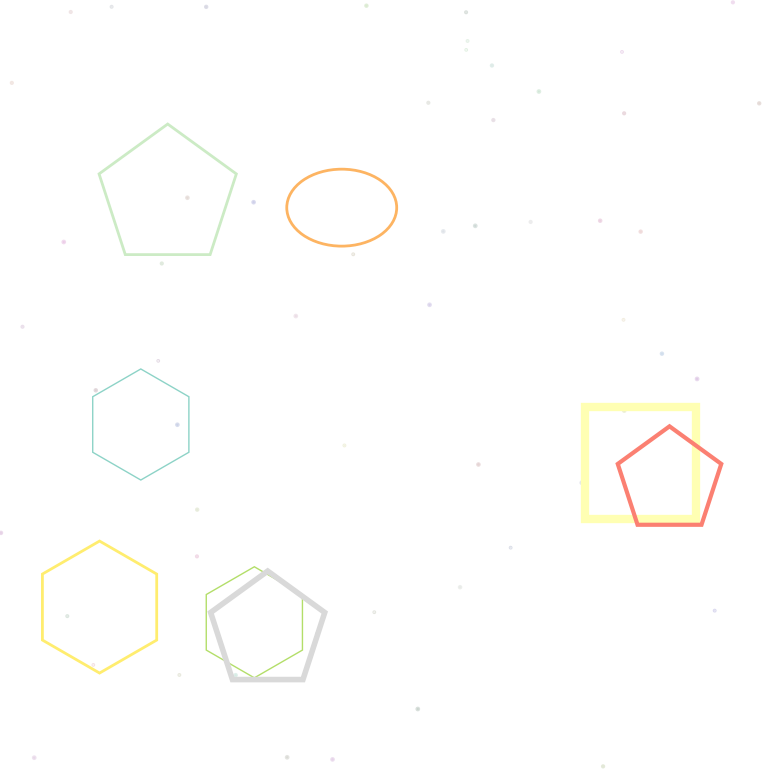[{"shape": "hexagon", "thickness": 0.5, "radius": 0.36, "center": [0.183, 0.449]}, {"shape": "square", "thickness": 3, "radius": 0.36, "center": [0.832, 0.399]}, {"shape": "pentagon", "thickness": 1.5, "radius": 0.35, "center": [0.87, 0.376]}, {"shape": "oval", "thickness": 1, "radius": 0.36, "center": [0.444, 0.73]}, {"shape": "hexagon", "thickness": 0.5, "radius": 0.36, "center": [0.33, 0.192]}, {"shape": "pentagon", "thickness": 2, "radius": 0.39, "center": [0.348, 0.18]}, {"shape": "pentagon", "thickness": 1, "radius": 0.47, "center": [0.218, 0.745]}, {"shape": "hexagon", "thickness": 1, "radius": 0.43, "center": [0.129, 0.212]}]